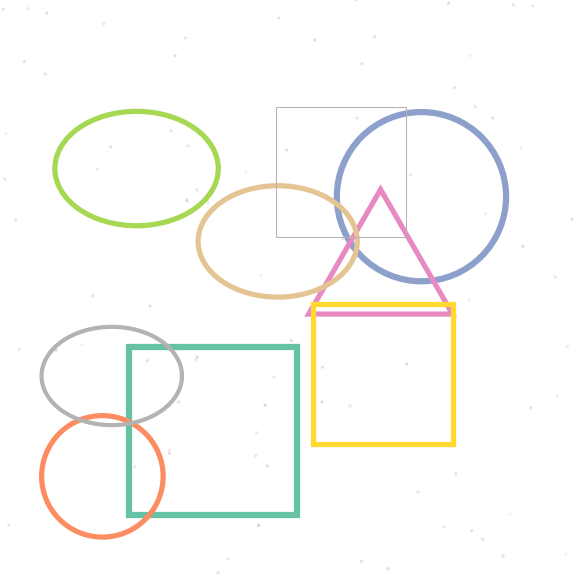[{"shape": "square", "thickness": 3, "radius": 0.73, "center": [0.369, 0.253]}, {"shape": "circle", "thickness": 2.5, "radius": 0.53, "center": [0.177, 0.174]}, {"shape": "circle", "thickness": 3, "radius": 0.73, "center": [0.73, 0.659]}, {"shape": "triangle", "thickness": 2.5, "radius": 0.72, "center": [0.659, 0.527]}, {"shape": "oval", "thickness": 2.5, "radius": 0.71, "center": [0.236, 0.707]}, {"shape": "square", "thickness": 2.5, "radius": 0.61, "center": [0.663, 0.351]}, {"shape": "oval", "thickness": 2.5, "radius": 0.69, "center": [0.481, 0.581]}, {"shape": "square", "thickness": 0.5, "radius": 0.56, "center": [0.59, 0.701]}, {"shape": "oval", "thickness": 2, "radius": 0.61, "center": [0.194, 0.348]}]